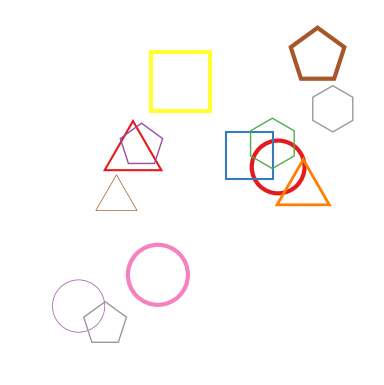[{"shape": "triangle", "thickness": 1.5, "radius": 0.43, "center": [0.346, 0.6]}, {"shape": "circle", "thickness": 3, "radius": 0.34, "center": [0.722, 0.566]}, {"shape": "square", "thickness": 1.5, "radius": 0.3, "center": [0.648, 0.595]}, {"shape": "hexagon", "thickness": 1, "radius": 0.33, "center": [0.707, 0.628]}, {"shape": "pentagon", "thickness": 1, "radius": 0.29, "center": [0.367, 0.622]}, {"shape": "circle", "thickness": 0.5, "radius": 0.34, "center": [0.204, 0.205]}, {"shape": "triangle", "thickness": 2, "radius": 0.39, "center": [0.788, 0.507]}, {"shape": "square", "thickness": 3, "radius": 0.38, "center": [0.468, 0.789]}, {"shape": "triangle", "thickness": 0.5, "radius": 0.31, "center": [0.302, 0.484]}, {"shape": "pentagon", "thickness": 3, "radius": 0.37, "center": [0.825, 0.855]}, {"shape": "circle", "thickness": 3, "radius": 0.39, "center": [0.41, 0.286]}, {"shape": "pentagon", "thickness": 1, "radius": 0.29, "center": [0.273, 0.158]}, {"shape": "hexagon", "thickness": 1, "radius": 0.3, "center": [0.864, 0.717]}]